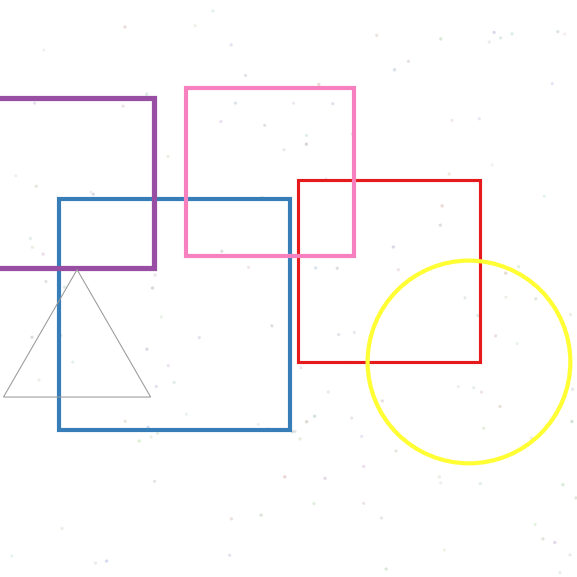[{"shape": "square", "thickness": 1.5, "radius": 0.79, "center": [0.673, 0.53]}, {"shape": "square", "thickness": 2, "radius": 1.0, "center": [0.303, 0.454]}, {"shape": "square", "thickness": 2.5, "radius": 0.73, "center": [0.121, 0.682]}, {"shape": "circle", "thickness": 2, "radius": 0.88, "center": [0.812, 0.372]}, {"shape": "square", "thickness": 2, "radius": 0.73, "center": [0.467, 0.701]}, {"shape": "triangle", "thickness": 0.5, "radius": 0.74, "center": [0.133, 0.385]}]